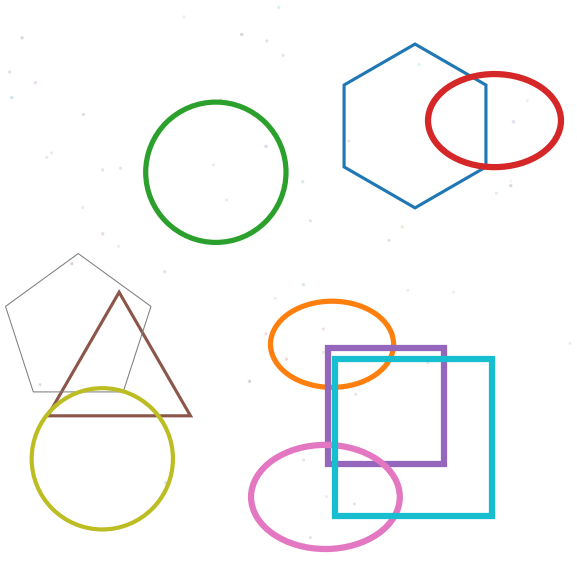[{"shape": "hexagon", "thickness": 1.5, "radius": 0.71, "center": [0.719, 0.781]}, {"shape": "oval", "thickness": 2.5, "radius": 0.53, "center": [0.575, 0.403]}, {"shape": "circle", "thickness": 2.5, "radius": 0.61, "center": [0.374, 0.701]}, {"shape": "oval", "thickness": 3, "radius": 0.58, "center": [0.856, 0.79]}, {"shape": "square", "thickness": 3, "radius": 0.5, "center": [0.668, 0.296]}, {"shape": "triangle", "thickness": 1.5, "radius": 0.71, "center": [0.206, 0.35]}, {"shape": "oval", "thickness": 3, "radius": 0.64, "center": [0.563, 0.139]}, {"shape": "pentagon", "thickness": 0.5, "radius": 0.66, "center": [0.135, 0.428]}, {"shape": "circle", "thickness": 2, "radius": 0.61, "center": [0.177, 0.205]}, {"shape": "square", "thickness": 3, "radius": 0.68, "center": [0.716, 0.241]}]